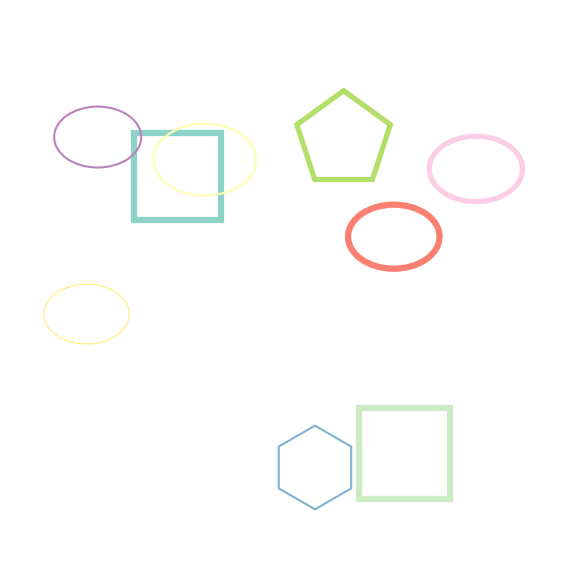[{"shape": "square", "thickness": 3, "radius": 0.37, "center": [0.308, 0.694]}, {"shape": "oval", "thickness": 1, "radius": 0.44, "center": [0.355, 0.723]}, {"shape": "oval", "thickness": 3, "radius": 0.4, "center": [0.682, 0.589]}, {"shape": "hexagon", "thickness": 1, "radius": 0.36, "center": [0.545, 0.19]}, {"shape": "pentagon", "thickness": 2.5, "radius": 0.43, "center": [0.595, 0.757]}, {"shape": "oval", "thickness": 2.5, "radius": 0.4, "center": [0.824, 0.707]}, {"shape": "oval", "thickness": 1, "radius": 0.38, "center": [0.169, 0.762]}, {"shape": "square", "thickness": 3, "radius": 0.39, "center": [0.701, 0.214]}, {"shape": "oval", "thickness": 0.5, "radius": 0.37, "center": [0.15, 0.455]}]